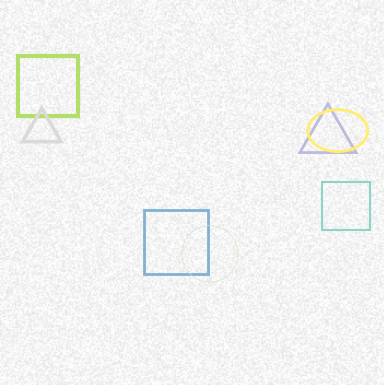[{"shape": "square", "thickness": 1.5, "radius": 0.31, "center": [0.899, 0.466]}, {"shape": "triangle", "thickness": 2, "radius": 0.42, "center": [0.852, 0.646]}, {"shape": "square", "thickness": 2, "radius": 0.42, "center": [0.457, 0.37]}, {"shape": "square", "thickness": 3, "radius": 0.39, "center": [0.124, 0.776]}, {"shape": "triangle", "thickness": 2.5, "radius": 0.29, "center": [0.109, 0.661]}, {"shape": "circle", "thickness": 0.5, "radius": 0.37, "center": [0.545, 0.34]}, {"shape": "oval", "thickness": 2, "radius": 0.39, "center": [0.877, 0.661]}]